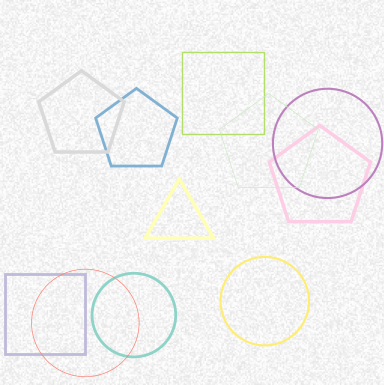[{"shape": "circle", "thickness": 2, "radius": 0.54, "center": [0.348, 0.182]}, {"shape": "triangle", "thickness": 2.5, "radius": 0.51, "center": [0.466, 0.433]}, {"shape": "square", "thickness": 2, "radius": 0.52, "center": [0.118, 0.184]}, {"shape": "circle", "thickness": 0.5, "radius": 0.7, "center": [0.222, 0.161]}, {"shape": "pentagon", "thickness": 2, "radius": 0.56, "center": [0.354, 0.659]}, {"shape": "square", "thickness": 1, "radius": 0.53, "center": [0.58, 0.758]}, {"shape": "pentagon", "thickness": 2.5, "radius": 0.69, "center": [0.831, 0.536]}, {"shape": "pentagon", "thickness": 2.5, "radius": 0.58, "center": [0.212, 0.7]}, {"shape": "circle", "thickness": 1.5, "radius": 0.71, "center": [0.851, 0.628]}, {"shape": "pentagon", "thickness": 0.5, "radius": 0.68, "center": [0.698, 0.622]}, {"shape": "circle", "thickness": 1.5, "radius": 0.57, "center": [0.688, 0.218]}]